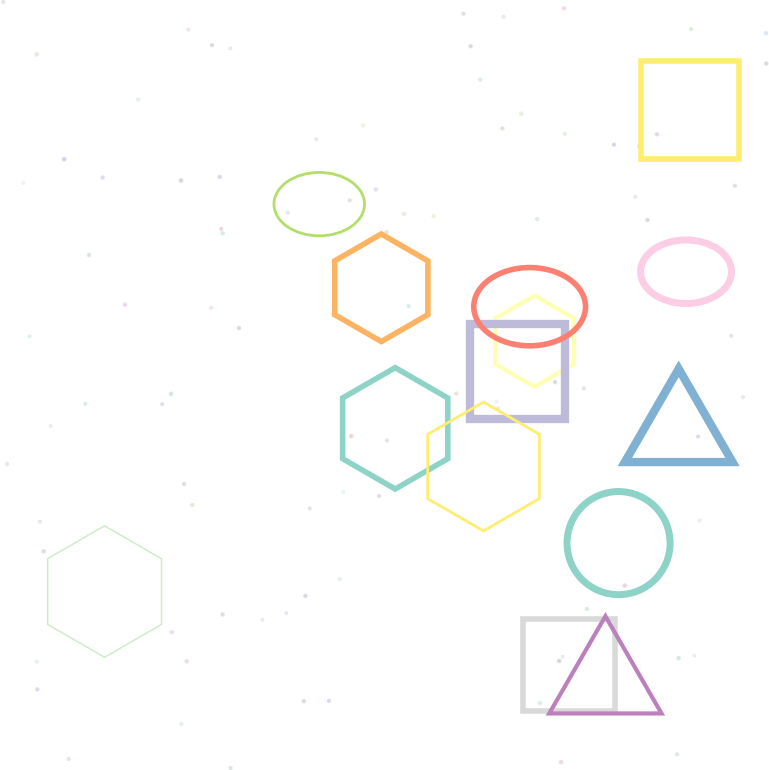[{"shape": "hexagon", "thickness": 2, "radius": 0.39, "center": [0.513, 0.444]}, {"shape": "circle", "thickness": 2.5, "radius": 0.33, "center": [0.803, 0.295]}, {"shape": "hexagon", "thickness": 1.5, "radius": 0.3, "center": [0.694, 0.557]}, {"shape": "square", "thickness": 3, "radius": 0.31, "center": [0.672, 0.517]}, {"shape": "oval", "thickness": 2, "radius": 0.36, "center": [0.688, 0.602]}, {"shape": "triangle", "thickness": 3, "radius": 0.4, "center": [0.881, 0.44]}, {"shape": "hexagon", "thickness": 2, "radius": 0.35, "center": [0.495, 0.626]}, {"shape": "oval", "thickness": 1, "radius": 0.29, "center": [0.415, 0.735]}, {"shape": "oval", "thickness": 2.5, "radius": 0.3, "center": [0.891, 0.647]}, {"shape": "square", "thickness": 2, "radius": 0.3, "center": [0.739, 0.137]}, {"shape": "triangle", "thickness": 1.5, "radius": 0.42, "center": [0.786, 0.116]}, {"shape": "hexagon", "thickness": 0.5, "radius": 0.43, "center": [0.136, 0.232]}, {"shape": "hexagon", "thickness": 1, "radius": 0.42, "center": [0.628, 0.394]}, {"shape": "square", "thickness": 2, "radius": 0.32, "center": [0.896, 0.857]}]